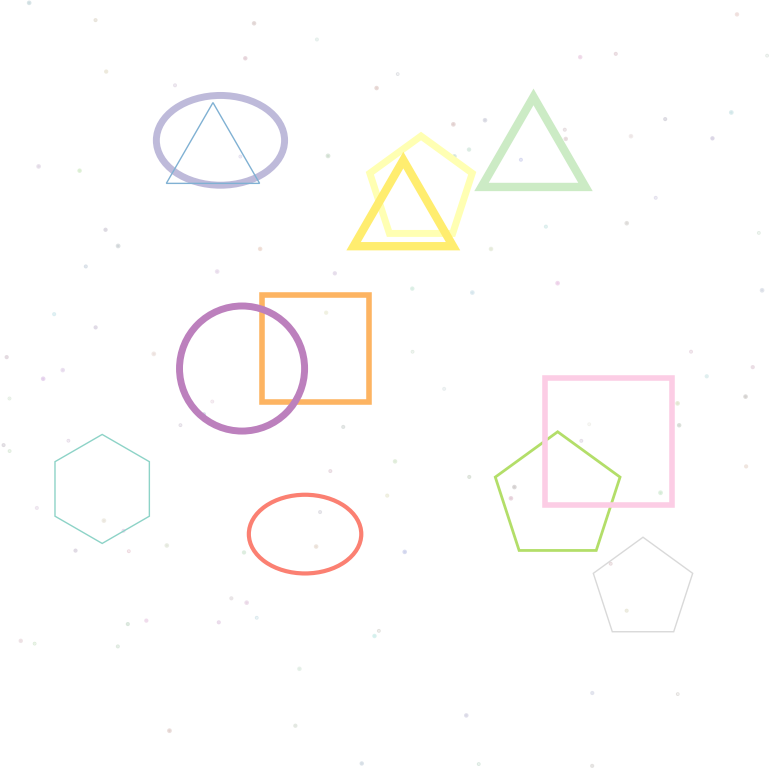[{"shape": "hexagon", "thickness": 0.5, "radius": 0.35, "center": [0.133, 0.365]}, {"shape": "pentagon", "thickness": 2.5, "radius": 0.35, "center": [0.547, 0.753]}, {"shape": "oval", "thickness": 2.5, "radius": 0.42, "center": [0.286, 0.818]}, {"shape": "oval", "thickness": 1.5, "radius": 0.37, "center": [0.396, 0.306]}, {"shape": "triangle", "thickness": 0.5, "radius": 0.35, "center": [0.277, 0.797]}, {"shape": "square", "thickness": 2, "radius": 0.35, "center": [0.41, 0.547]}, {"shape": "pentagon", "thickness": 1, "radius": 0.43, "center": [0.724, 0.354]}, {"shape": "square", "thickness": 2, "radius": 0.41, "center": [0.79, 0.426]}, {"shape": "pentagon", "thickness": 0.5, "radius": 0.34, "center": [0.835, 0.234]}, {"shape": "circle", "thickness": 2.5, "radius": 0.41, "center": [0.314, 0.521]}, {"shape": "triangle", "thickness": 3, "radius": 0.39, "center": [0.693, 0.796]}, {"shape": "triangle", "thickness": 3, "radius": 0.37, "center": [0.524, 0.718]}]